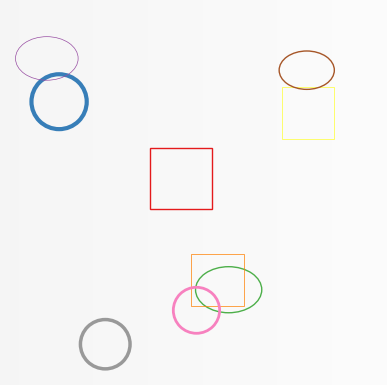[{"shape": "square", "thickness": 1, "radius": 0.4, "center": [0.467, 0.535]}, {"shape": "circle", "thickness": 3, "radius": 0.36, "center": [0.152, 0.736]}, {"shape": "oval", "thickness": 1, "radius": 0.43, "center": [0.59, 0.247]}, {"shape": "oval", "thickness": 0.5, "radius": 0.4, "center": [0.121, 0.848]}, {"shape": "square", "thickness": 0.5, "radius": 0.34, "center": [0.562, 0.273]}, {"shape": "square", "thickness": 0.5, "radius": 0.34, "center": [0.795, 0.707]}, {"shape": "oval", "thickness": 1, "radius": 0.36, "center": [0.792, 0.818]}, {"shape": "circle", "thickness": 2, "radius": 0.3, "center": [0.507, 0.194]}, {"shape": "circle", "thickness": 2.5, "radius": 0.32, "center": [0.272, 0.106]}]